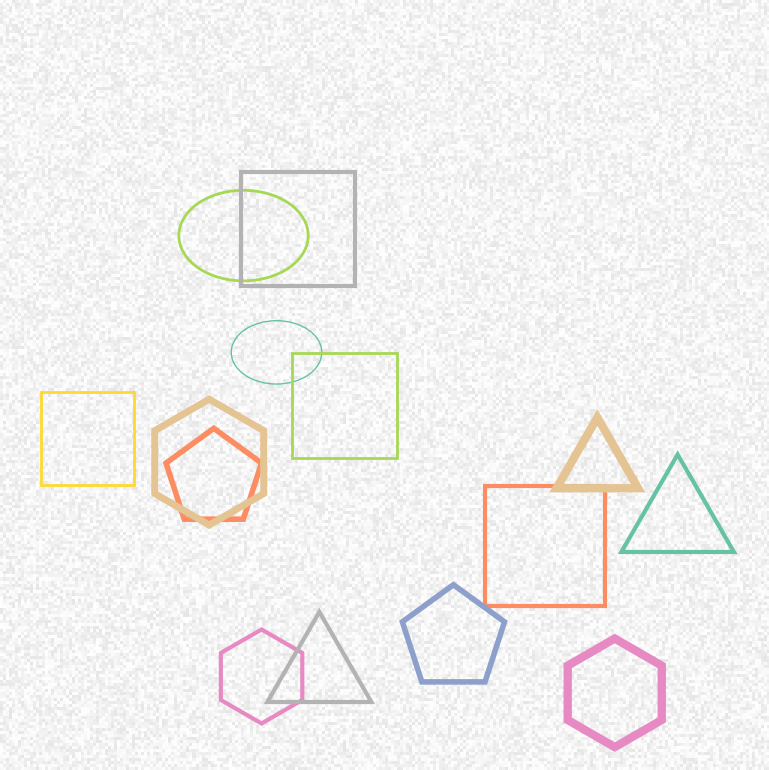[{"shape": "oval", "thickness": 0.5, "radius": 0.29, "center": [0.359, 0.542]}, {"shape": "triangle", "thickness": 1.5, "radius": 0.42, "center": [0.88, 0.325]}, {"shape": "pentagon", "thickness": 2, "radius": 0.33, "center": [0.278, 0.378]}, {"shape": "square", "thickness": 1.5, "radius": 0.39, "center": [0.708, 0.291]}, {"shape": "pentagon", "thickness": 2, "radius": 0.35, "center": [0.589, 0.171]}, {"shape": "hexagon", "thickness": 3, "radius": 0.35, "center": [0.798, 0.1]}, {"shape": "hexagon", "thickness": 1.5, "radius": 0.31, "center": [0.34, 0.121]}, {"shape": "square", "thickness": 1, "radius": 0.34, "center": [0.447, 0.474]}, {"shape": "oval", "thickness": 1, "radius": 0.42, "center": [0.316, 0.694]}, {"shape": "square", "thickness": 1, "radius": 0.3, "center": [0.114, 0.431]}, {"shape": "hexagon", "thickness": 2.5, "radius": 0.41, "center": [0.272, 0.4]}, {"shape": "triangle", "thickness": 3, "radius": 0.31, "center": [0.776, 0.397]}, {"shape": "square", "thickness": 1.5, "radius": 0.37, "center": [0.387, 0.703]}, {"shape": "triangle", "thickness": 1.5, "radius": 0.39, "center": [0.415, 0.127]}]